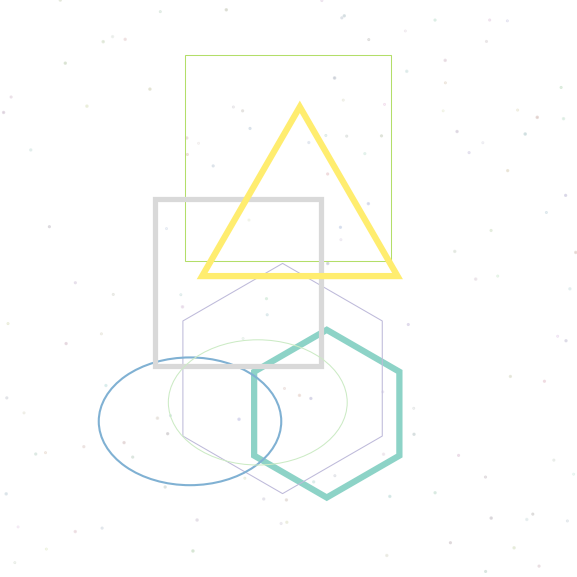[{"shape": "hexagon", "thickness": 3, "radius": 0.73, "center": [0.566, 0.283]}, {"shape": "hexagon", "thickness": 0.5, "radius": 1.0, "center": [0.489, 0.344]}, {"shape": "oval", "thickness": 1, "radius": 0.79, "center": [0.329, 0.27]}, {"shape": "square", "thickness": 0.5, "radius": 0.89, "center": [0.498, 0.725]}, {"shape": "square", "thickness": 2.5, "radius": 0.72, "center": [0.412, 0.51]}, {"shape": "oval", "thickness": 0.5, "radius": 0.77, "center": [0.446, 0.302]}, {"shape": "triangle", "thickness": 3, "radius": 0.98, "center": [0.519, 0.619]}]